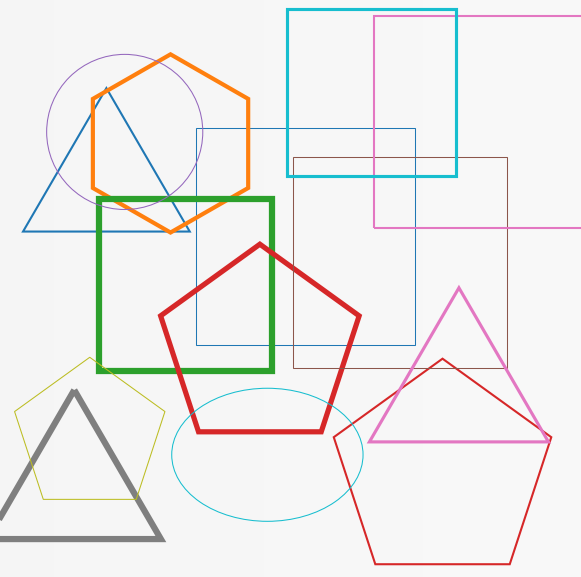[{"shape": "square", "thickness": 0.5, "radius": 0.94, "center": [0.526, 0.59]}, {"shape": "triangle", "thickness": 1, "radius": 0.83, "center": [0.183, 0.681]}, {"shape": "hexagon", "thickness": 2, "radius": 0.77, "center": [0.293, 0.751]}, {"shape": "square", "thickness": 3, "radius": 0.74, "center": [0.32, 0.505]}, {"shape": "pentagon", "thickness": 2.5, "radius": 0.9, "center": [0.447, 0.397]}, {"shape": "pentagon", "thickness": 1, "radius": 0.98, "center": [0.761, 0.181]}, {"shape": "circle", "thickness": 0.5, "radius": 0.67, "center": [0.215, 0.771]}, {"shape": "square", "thickness": 0.5, "radius": 0.92, "center": [0.688, 0.544]}, {"shape": "triangle", "thickness": 1.5, "radius": 0.89, "center": [0.79, 0.323]}, {"shape": "square", "thickness": 1, "radius": 0.92, "center": [0.827, 0.788]}, {"shape": "triangle", "thickness": 3, "radius": 0.86, "center": [0.128, 0.152]}, {"shape": "pentagon", "thickness": 0.5, "radius": 0.68, "center": [0.154, 0.244]}, {"shape": "square", "thickness": 1.5, "radius": 0.73, "center": [0.64, 0.839]}, {"shape": "oval", "thickness": 0.5, "radius": 0.82, "center": [0.46, 0.212]}]